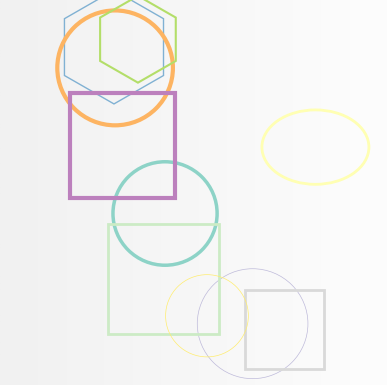[{"shape": "circle", "thickness": 2.5, "radius": 0.67, "center": [0.426, 0.445]}, {"shape": "oval", "thickness": 2, "radius": 0.69, "center": [0.814, 0.618]}, {"shape": "circle", "thickness": 0.5, "radius": 0.71, "center": [0.652, 0.159]}, {"shape": "hexagon", "thickness": 1, "radius": 0.74, "center": [0.294, 0.878]}, {"shape": "circle", "thickness": 3, "radius": 0.75, "center": [0.297, 0.824]}, {"shape": "hexagon", "thickness": 1.5, "radius": 0.56, "center": [0.356, 0.898]}, {"shape": "square", "thickness": 2, "radius": 0.51, "center": [0.734, 0.144]}, {"shape": "square", "thickness": 3, "radius": 0.68, "center": [0.317, 0.621]}, {"shape": "square", "thickness": 2, "radius": 0.72, "center": [0.422, 0.275]}, {"shape": "circle", "thickness": 0.5, "radius": 0.53, "center": [0.534, 0.18]}]